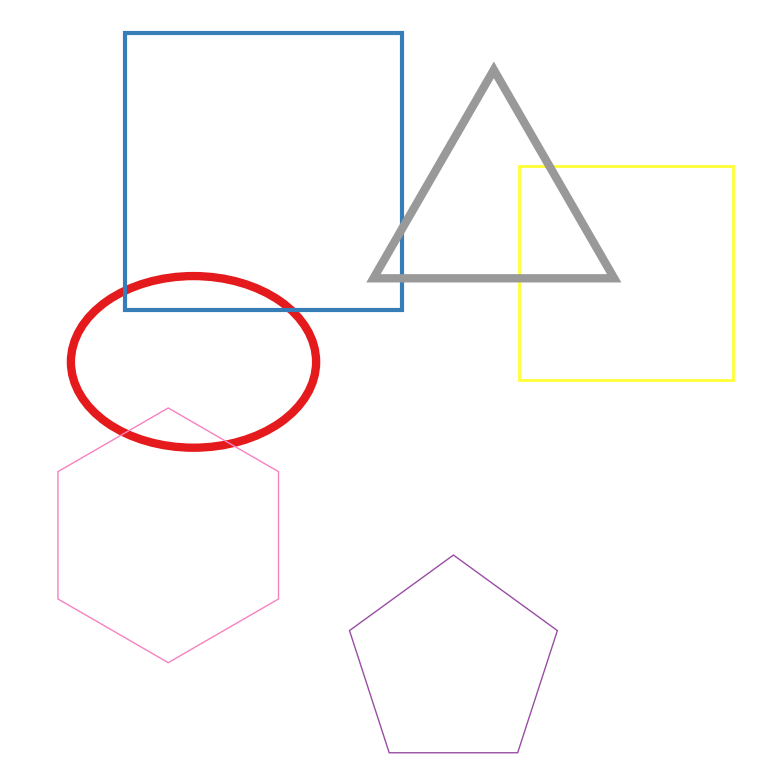[{"shape": "oval", "thickness": 3, "radius": 0.8, "center": [0.251, 0.53]}, {"shape": "square", "thickness": 1.5, "radius": 0.9, "center": [0.342, 0.777]}, {"shape": "pentagon", "thickness": 0.5, "radius": 0.71, "center": [0.589, 0.137]}, {"shape": "square", "thickness": 1, "radius": 0.69, "center": [0.813, 0.646]}, {"shape": "hexagon", "thickness": 0.5, "radius": 0.83, "center": [0.218, 0.305]}, {"shape": "triangle", "thickness": 3, "radius": 0.9, "center": [0.641, 0.729]}]